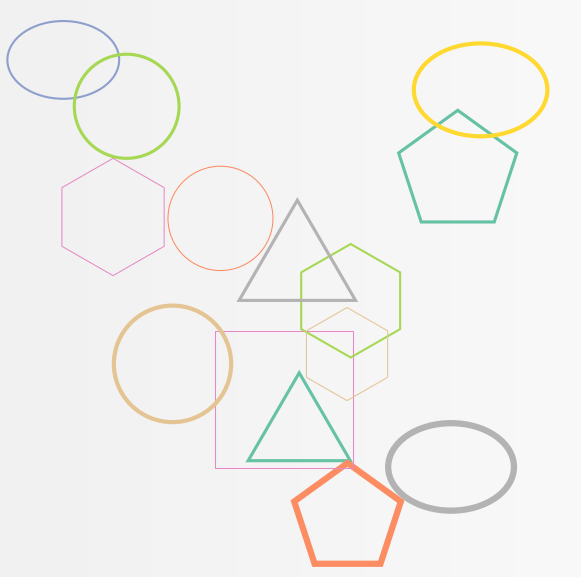[{"shape": "triangle", "thickness": 1.5, "radius": 0.51, "center": [0.515, 0.252]}, {"shape": "pentagon", "thickness": 1.5, "radius": 0.53, "center": [0.787, 0.701]}, {"shape": "pentagon", "thickness": 3, "radius": 0.48, "center": [0.598, 0.101]}, {"shape": "circle", "thickness": 0.5, "radius": 0.45, "center": [0.379, 0.621]}, {"shape": "oval", "thickness": 1, "radius": 0.48, "center": [0.109, 0.895]}, {"shape": "hexagon", "thickness": 0.5, "radius": 0.51, "center": [0.194, 0.623]}, {"shape": "square", "thickness": 0.5, "radius": 0.59, "center": [0.488, 0.307]}, {"shape": "circle", "thickness": 1.5, "radius": 0.45, "center": [0.218, 0.815]}, {"shape": "hexagon", "thickness": 1, "radius": 0.49, "center": [0.603, 0.478]}, {"shape": "oval", "thickness": 2, "radius": 0.57, "center": [0.827, 0.844]}, {"shape": "circle", "thickness": 2, "radius": 0.5, "center": [0.297, 0.369]}, {"shape": "hexagon", "thickness": 0.5, "radius": 0.4, "center": [0.597, 0.386]}, {"shape": "oval", "thickness": 3, "radius": 0.54, "center": [0.776, 0.191]}, {"shape": "triangle", "thickness": 1.5, "radius": 0.58, "center": [0.512, 0.537]}]